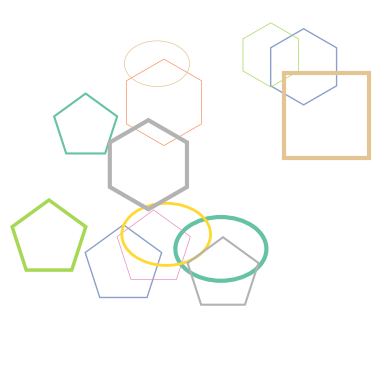[{"shape": "pentagon", "thickness": 1.5, "radius": 0.43, "center": [0.222, 0.671]}, {"shape": "oval", "thickness": 3, "radius": 0.59, "center": [0.574, 0.353]}, {"shape": "hexagon", "thickness": 0.5, "radius": 0.56, "center": [0.426, 0.734]}, {"shape": "pentagon", "thickness": 1, "radius": 0.52, "center": [0.321, 0.312]}, {"shape": "hexagon", "thickness": 1, "radius": 0.49, "center": [0.789, 0.826]}, {"shape": "pentagon", "thickness": 0.5, "radius": 0.5, "center": [0.399, 0.355]}, {"shape": "pentagon", "thickness": 2.5, "radius": 0.5, "center": [0.127, 0.38]}, {"shape": "hexagon", "thickness": 0.5, "radius": 0.42, "center": [0.703, 0.857]}, {"shape": "oval", "thickness": 2, "radius": 0.58, "center": [0.432, 0.391]}, {"shape": "oval", "thickness": 0.5, "radius": 0.42, "center": [0.408, 0.835]}, {"shape": "square", "thickness": 3, "radius": 0.55, "center": [0.848, 0.701]}, {"shape": "hexagon", "thickness": 3, "radius": 0.58, "center": [0.385, 0.572]}, {"shape": "pentagon", "thickness": 1.5, "radius": 0.48, "center": [0.579, 0.287]}]